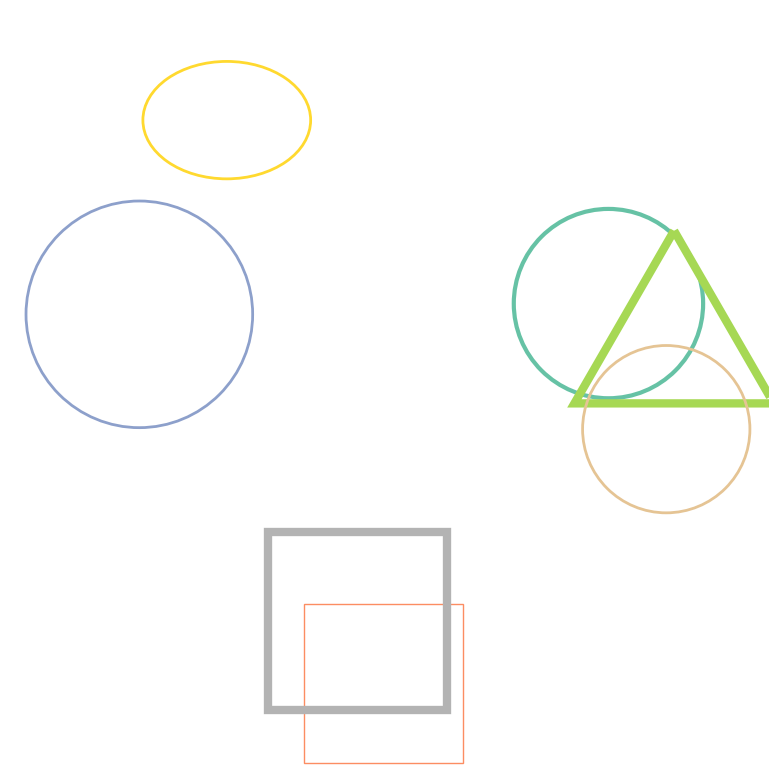[{"shape": "circle", "thickness": 1.5, "radius": 0.61, "center": [0.79, 0.606]}, {"shape": "square", "thickness": 0.5, "radius": 0.52, "center": [0.498, 0.112]}, {"shape": "circle", "thickness": 1, "radius": 0.74, "center": [0.181, 0.592]}, {"shape": "triangle", "thickness": 3, "radius": 0.75, "center": [0.875, 0.551]}, {"shape": "oval", "thickness": 1, "radius": 0.54, "center": [0.295, 0.844]}, {"shape": "circle", "thickness": 1, "radius": 0.54, "center": [0.865, 0.443]}, {"shape": "square", "thickness": 3, "radius": 0.58, "center": [0.464, 0.193]}]